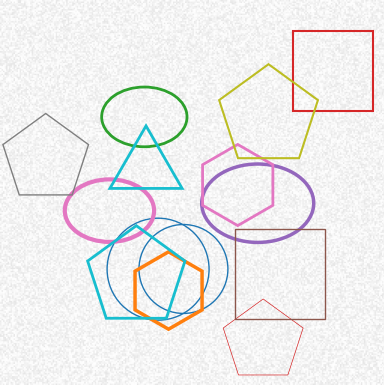[{"shape": "circle", "thickness": 1, "radius": 0.66, "center": [0.411, 0.301]}, {"shape": "circle", "thickness": 1, "radius": 0.58, "center": [0.476, 0.301]}, {"shape": "hexagon", "thickness": 2.5, "radius": 0.5, "center": [0.438, 0.245]}, {"shape": "oval", "thickness": 2, "radius": 0.55, "center": [0.375, 0.696]}, {"shape": "square", "thickness": 1.5, "radius": 0.52, "center": [0.866, 0.816]}, {"shape": "pentagon", "thickness": 0.5, "radius": 0.55, "center": [0.684, 0.114]}, {"shape": "oval", "thickness": 2.5, "radius": 0.73, "center": [0.669, 0.472]}, {"shape": "square", "thickness": 1, "radius": 0.58, "center": [0.728, 0.288]}, {"shape": "oval", "thickness": 3, "radius": 0.58, "center": [0.284, 0.453]}, {"shape": "hexagon", "thickness": 2, "radius": 0.53, "center": [0.617, 0.519]}, {"shape": "pentagon", "thickness": 1, "radius": 0.58, "center": [0.119, 0.588]}, {"shape": "pentagon", "thickness": 1.5, "radius": 0.67, "center": [0.697, 0.698]}, {"shape": "triangle", "thickness": 2, "radius": 0.54, "center": [0.379, 0.565]}, {"shape": "pentagon", "thickness": 2, "radius": 0.66, "center": [0.354, 0.281]}]